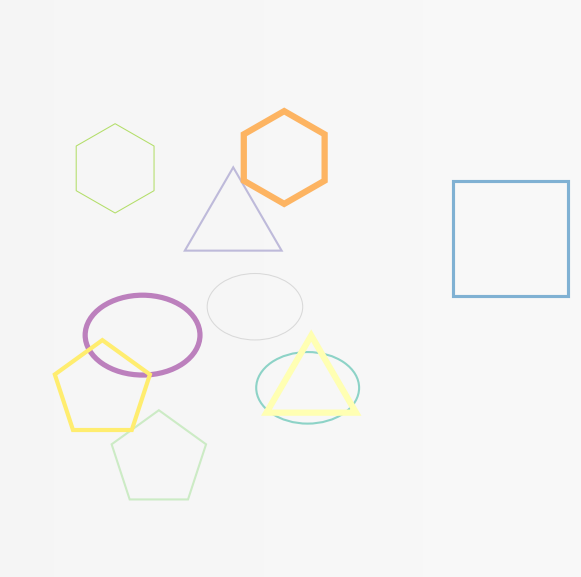[{"shape": "oval", "thickness": 1, "radius": 0.44, "center": [0.529, 0.328]}, {"shape": "triangle", "thickness": 3, "radius": 0.44, "center": [0.535, 0.329]}, {"shape": "triangle", "thickness": 1, "radius": 0.48, "center": [0.401, 0.613]}, {"shape": "square", "thickness": 1.5, "radius": 0.5, "center": [0.878, 0.587]}, {"shape": "hexagon", "thickness": 3, "radius": 0.4, "center": [0.489, 0.726]}, {"shape": "hexagon", "thickness": 0.5, "radius": 0.39, "center": [0.198, 0.708]}, {"shape": "oval", "thickness": 0.5, "radius": 0.41, "center": [0.439, 0.468]}, {"shape": "oval", "thickness": 2.5, "radius": 0.49, "center": [0.245, 0.419]}, {"shape": "pentagon", "thickness": 1, "radius": 0.43, "center": [0.273, 0.203]}, {"shape": "pentagon", "thickness": 2, "radius": 0.43, "center": [0.176, 0.324]}]